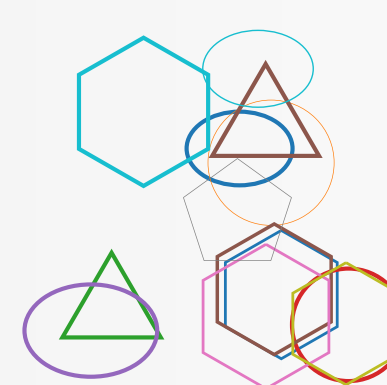[{"shape": "oval", "thickness": 3, "radius": 0.68, "center": [0.618, 0.614]}, {"shape": "hexagon", "thickness": 2, "radius": 0.83, "center": [0.726, 0.235]}, {"shape": "circle", "thickness": 0.5, "radius": 0.81, "center": [0.7, 0.577]}, {"shape": "triangle", "thickness": 3, "radius": 0.73, "center": [0.288, 0.197]}, {"shape": "circle", "thickness": 3, "radius": 0.73, "center": [0.9, 0.156]}, {"shape": "oval", "thickness": 3, "radius": 0.86, "center": [0.234, 0.141]}, {"shape": "triangle", "thickness": 3, "radius": 0.8, "center": [0.686, 0.675]}, {"shape": "hexagon", "thickness": 2.5, "radius": 0.85, "center": [0.708, 0.249]}, {"shape": "hexagon", "thickness": 2, "radius": 0.94, "center": [0.686, 0.178]}, {"shape": "pentagon", "thickness": 0.5, "radius": 0.73, "center": [0.613, 0.442]}, {"shape": "hexagon", "thickness": 2, "radius": 0.79, "center": [0.893, 0.159]}, {"shape": "hexagon", "thickness": 3, "radius": 0.96, "center": [0.37, 0.71]}, {"shape": "oval", "thickness": 1, "radius": 0.71, "center": [0.666, 0.821]}]